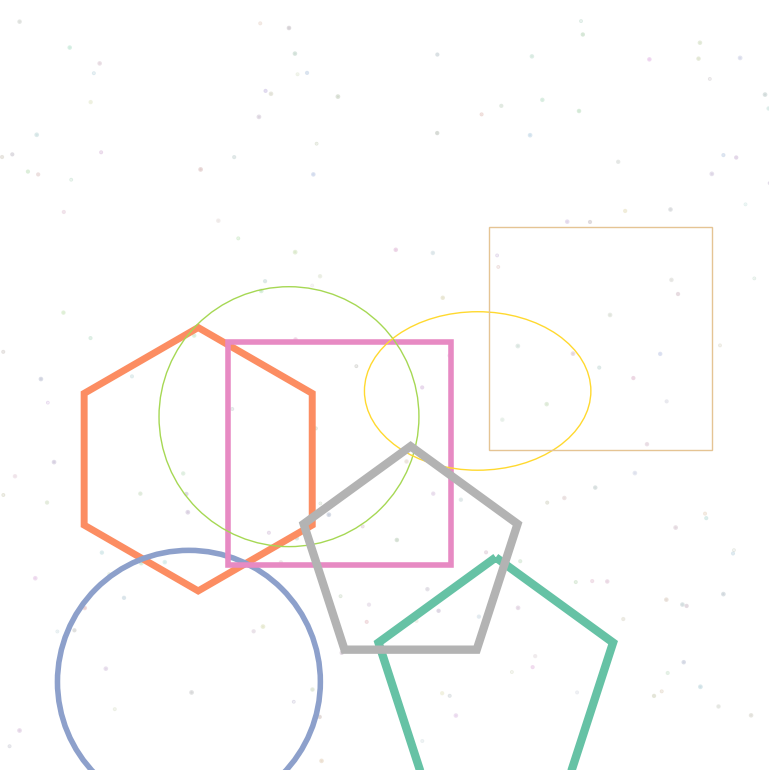[{"shape": "pentagon", "thickness": 3, "radius": 0.8, "center": [0.644, 0.116]}, {"shape": "hexagon", "thickness": 2.5, "radius": 0.86, "center": [0.257, 0.404]}, {"shape": "circle", "thickness": 2, "radius": 0.85, "center": [0.245, 0.115]}, {"shape": "square", "thickness": 2, "radius": 0.72, "center": [0.441, 0.411]}, {"shape": "circle", "thickness": 0.5, "radius": 0.84, "center": [0.375, 0.459]}, {"shape": "oval", "thickness": 0.5, "radius": 0.74, "center": [0.62, 0.492]}, {"shape": "square", "thickness": 0.5, "radius": 0.72, "center": [0.78, 0.56]}, {"shape": "pentagon", "thickness": 3, "radius": 0.73, "center": [0.533, 0.274]}]